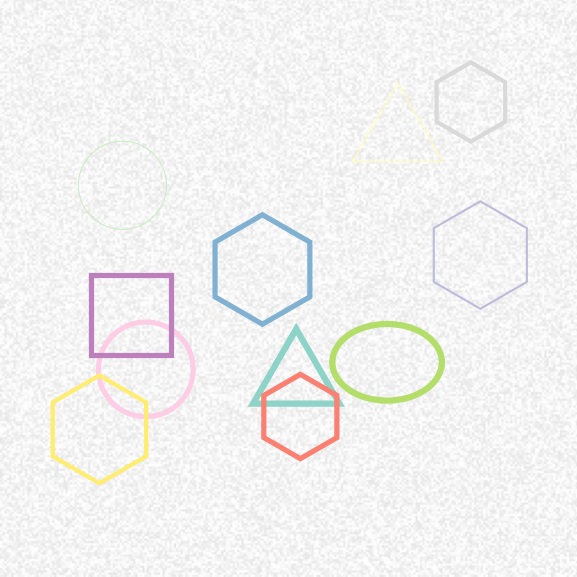[{"shape": "triangle", "thickness": 3, "radius": 0.43, "center": [0.513, 0.343]}, {"shape": "triangle", "thickness": 0.5, "radius": 0.45, "center": [0.689, 0.765]}, {"shape": "hexagon", "thickness": 1, "radius": 0.47, "center": [0.832, 0.557]}, {"shape": "hexagon", "thickness": 2.5, "radius": 0.37, "center": [0.52, 0.278]}, {"shape": "hexagon", "thickness": 2.5, "radius": 0.47, "center": [0.454, 0.532]}, {"shape": "oval", "thickness": 3, "radius": 0.47, "center": [0.67, 0.372]}, {"shape": "circle", "thickness": 2.5, "radius": 0.41, "center": [0.253, 0.36]}, {"shape": "hexagon", "thickness": 2, "radius": 0.34, "center": [0.815, 0.823]}, {"shape": "square", "thickness": 2.5, "radius": 0.34, "center": [0.226, 0.454]}, {"shape": "circle", "thickness": 0.5, "radius": 0.38, "center": [0.212, 0.678]}, {"shape": "hexagon", "thickness": 2, "radius": 0.47, "center": [0.172, 0.256]}]